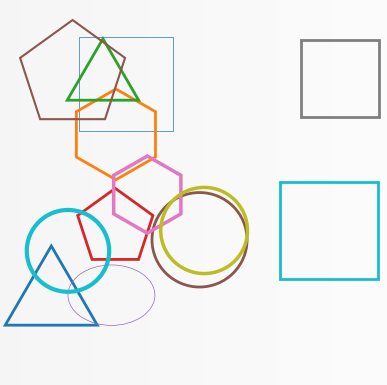[{"shape": "square", "thickness": 0.5, "radius": 0.61, "center": [0.326, 0.782]}, {"shape": "triangle", "thickness": 2, "radius": 0.69, "center": [0.132, 0.224]}, {"shape": "hexagon", "thickness": 2, "radius": 0.59, "center": [0.299, 0.651]}, {"shape": "triangle", "thickness": 2, "radius": 0.53, "center": [0.266, 0.793]}, {"shape": "pentagon", "thickness": 2, "radius": 0.51, "center": [0.298, 0.409]}, {"shape": "oval", "thickness": 0.5, "radius": 0.56, "center": [0.288, 0.233]}, {"shape": "circle", "thickness": 2, "radius": 0.61, "center": [0.515, 0.377]}, {"shape": "pentagon", "thickness": 1.5, "radius": 0.71, "center": [0.187, 0.806]}, {"shape": "hexagon", "thickness": 2.5, "radius": 0.5, "center": [0.38, 0.495]}, {"shape": "square", "thickness": 2, "radius": 0.5, "center": [0.878, 0.796]}, {"shape": "circle", "thickness": 2.5, "radius": 0.56, "center": [0.527, 0.401]}, {"shape": "square", "thickness": 2, "radius": 0.63, "center": [0.849, 0.402]}, {"shape": "circle", "thickness": 3, "radius": 0.53, "center": [0.175, 0.348]}]